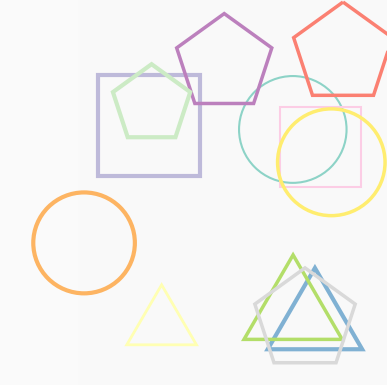[{"shape": "circle", "thickness": 1.5, "radius": 0.69, "center": [0.756, 0.664]}, {"shape": "triangle", "thickness": 2, "radius": 0.52, "center": [0.417, 0.156]}, {"shape": "square", "thickness": 3, "radius": 0.66, "center": [0.385, 0.674]}, {"shape": "pentagon", "thickness": 2.5, "radius": 0.67, "center": [0.885, 0.861]}, {"shape": "triangle", "thickness": 3, "radius": 0.7, "center": [0.813, 0.163]}, {"shape": "circle", "thickness": 3, "radius": 0.66, "center": [0.217, 0.369]}, {"shape": "triangle", "thickness": 2.5, "radius": 0.73, "center": [0.756, 0.192]}, {"shape": "square", "thickness": 1.5, "radius": 0.52, "center": [0.827, 0.618]}, {"shape": "pentagon", "thickness": 2.5, "radius": 0.68, "center": [0.787, 0.168]}, {"shape": "pentagon", "thickness": 2.5, "radius": 0.65, "center": [0.579, 0.836]}, {"shape": "pentagon", "thickness": 3, "radius": 0.52, "center": [0.391, 0.728]}, {"shape": "circle", "thickness": 2.5, "radius": 0.69, "center": [0.855, 0.579]}]